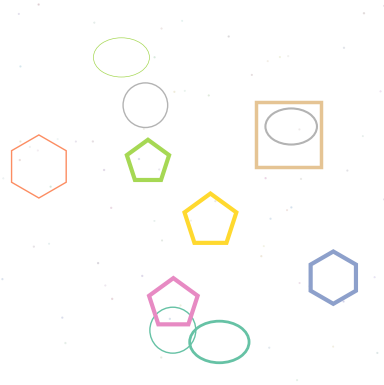[{"shape": "oval", "thickness": 2, "radius": 0.39, "center": [0.57, 0.112]}, {"shape": "circle", "thickness": 1, "radius": 0.3, "center": [0.449, 0.142]}, {"shape": "hexagon", "thickness": 1, "radius": 0.41, "center": [0.101, 0.568]}, {"shape": "hexagon", "thickness": 3, "radius": 0.34, "center": [0.866, 0.279]}, {"shape": "pentagon", "thickness": 3, "radius": 0.33, "center": [0.45, 0.211]}, {"shape": "pentagon", "thickness": 3, "radius": 0.29, "center": [0.384, 0.579]}, {"shape": "oval", "thickness": 0.5, "radius": 0.36, "center": [0.315, 0.851]}, {"shape": "pentagon", "thickness": 3, "radius": 0.35, "center": [0.547, 0.426]}, {"shape": "square", "thickness": 2.5, "radius": 0.42, "center": [0.75, 0.651]}, {"shape": "oval", "thickness": 1.5, "radius": 0.33, "center": [0.756, 0.671]}, {"shape": "circle", "thickness": 1, "radius": 0.29, "center": [0.378, 0.727]}]